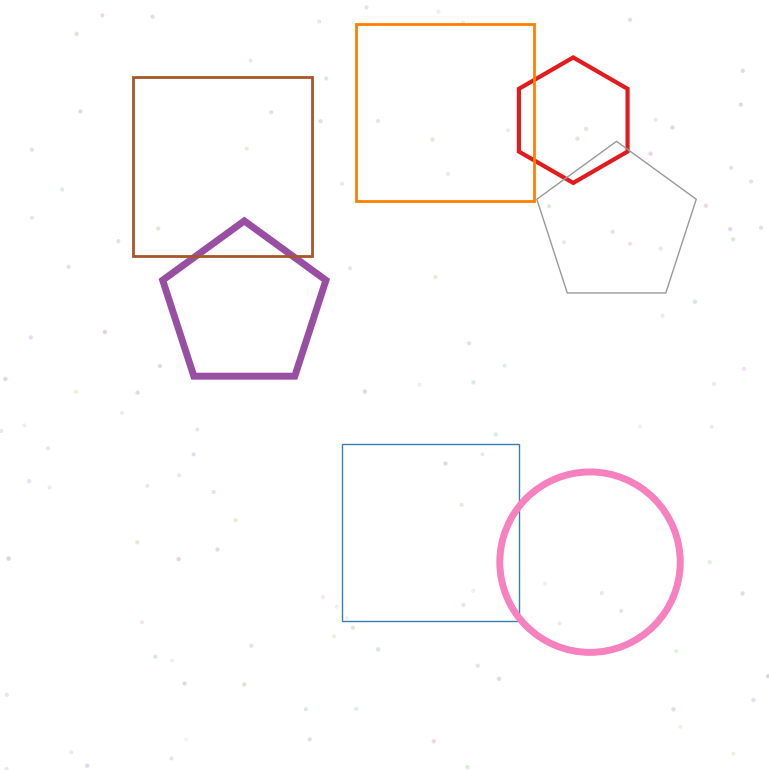[{"shape": "hexagon", "thickness": 1.5, "radius": 0.41, "center": [0.744, 0.844]}, {"shape": "square", "thickness": 0.5, "radius": 0.57, "center": [0.559, 0.309]}, {"shape": "pentagon", "thickness": 2.5, "radius": 0.56, "center": [0.317, 0.602]}, {"shape": "square", "thickness": 1, "radius": 0.58, "center": [0.578, 0.854]}, {"shape": "square", "thickness": 1, "radius": 0.58, "center": [0.289, 0.784]}, {"shape": "circle", "thickness": 2.5, "radius": 0.59, "center": [0.766, 0.27]}, {"shape": "pentagon", "thickness": 0.5, "radius": 0.54, "center": [0.801, 0.708]}]